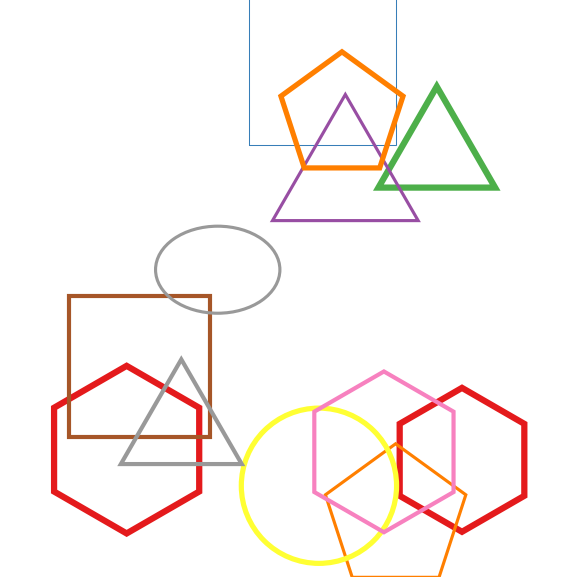[{"shape": "hexagon", "thickness": 3, "radius": 0.62, "center": [0.8, 0.203]}, {"shape": "hexagon", "thickness": 3, "radius": 0.73, "center": [0.219, 0.221]}, {"shape": "square", "thickness": 0.5, "radius": 0.64, "center": [0.559, 0.875]}, {"shape": "triangle", "thickness": 3, "radius": 0.58, "center": [0.756, 0.733]}, {"shape": "triangle", "thickness": 1.5, "radius": 0.73, "center": [0.598, 0.69]}, {"shape": "pentagon", "thickness": 1.5, "radius": 0.64, "center": [0.685, 0.103]}, {"shape": "pentagon", "thickness": 2.5, "radius": 0.56, "center": [0.592, 0.798]}, {"shape": "circle", "thickness": 2.5, "radius": 0.67, "center": [0.552, 0.158]}, {"shape": "square", "thickness": 2, "radius": 0.61, "center": [0.242, 0.364]}, {"shape": "hexagon", "thickness": 2, "radius": 0.7, "center": [0.665, 0.217]}, {"shape": "triangle", "thickness": 2, "radius": 0.6, "center": [0.314, 0.256]}, {"shape": "oval", "thickness": 1.5, "radius": 0.54, "center": [0.377, 0.532]}]